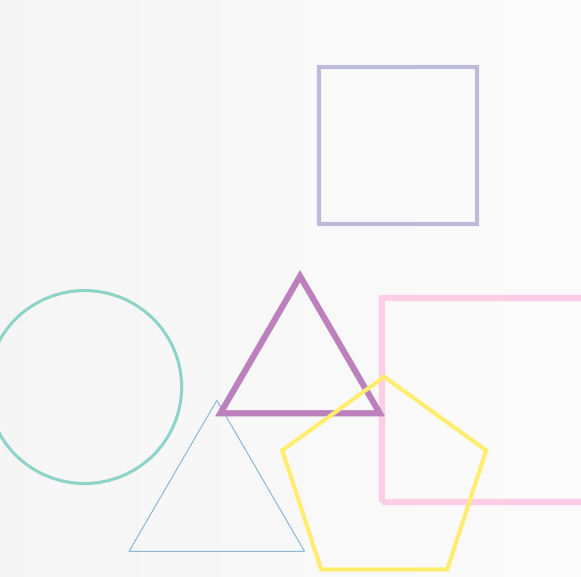[{"shape": "circle", "thickness": 1.5, "radius": 0.84, "center": [0.145, 0.329]}, {"shape": "square", "thickness": 2, "radius": 0.68, "center": [0.685, 0.747]}, {"shape": "triangle", "thickness": 0.5, "radius": 0.87, "center": [0.373, 0.131]}, {"shape": "square", "thickness": 3, "radius": 0.89, "center": [0.834, 0.306]}, {"shape": "triangle", "thickness": 3, "radius": 0.79, "center": [0.516, 0.363]}, {"shape": "pentagon", "thickness": 2, "radius": 0.92, "center": [0.661, 0.162]}]